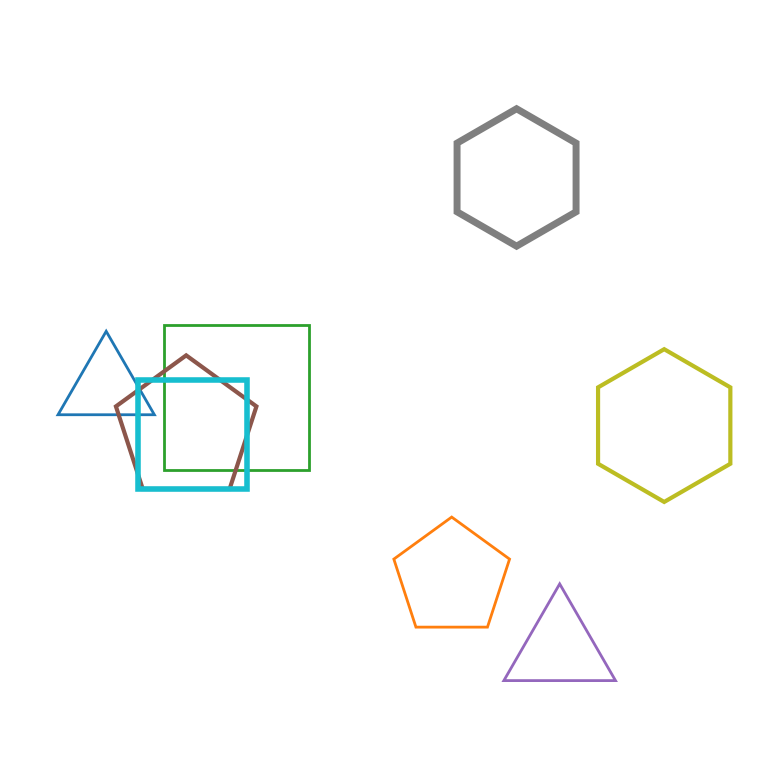[{"shape": "triangle", "thickness": 1, "radius": 0.36, "center": [0.138, 0.497]}, {"shape": "pentagon", "thickness": 1, "radius": 0.4, "center": [0.587, 0.249]}, {"shape": "square", "thickness": 1, "radius": 0.47, "center": [0.307, 0.483]}, {"shape": "triangle", "thickness": 1, "radius": 0.42, "center": [0.727, 0.158]}, {"shape": "pentagon", "thickness": 1.5, "radius": 0.48, "center": [0.242, 0.443]}, {"shape": "hexagon", "thickness": 2.5, "radius": 0.45, "center": [0.671, 0.77]}, {"shape": "hexagon", "thickness": 1.5, "radius": 0.5, "center": [0.863, 0.447]}, {"shape": "square", "thickness": 2, "radius": 0.35, "center": [0.25, 0.436]}]